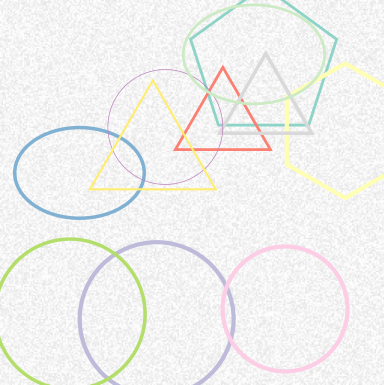[{"shape": "pentagon", "thickness": 2, "radius": 1.0, "center": [0.685, 0.836]}, {"shape": "hexagon", "thickness": 3, "radius": 0.87, "center": [0.897, 0.66]}, {"shape": "circle", "thickness": 3, "radius": 1.0, "center": [0.407, 0.171]}, {"shape": "triangle", "thickness": 2, "radius": 0.71, "center": [0.579, 0.683]}, {"shape": "oval", "thickness": 2.5, "radius": 0.84, "center": [0.206, 0.551]}, {"shape": "circle", "thickness": 2.5, "radius": 0.98, "center": [0.182, 0.184]}, {"shape": "circle", "thickness": 3, "radius": 0.81, "center": [0.74, 0.197]}, {"shape": "triangle", "thickness": 2.5, "radius": 0.69, "center": [0.69, 0.723]}, {"shape": "circle", "thickness": 0.5, "radius": 0.75, "center": [0.429, 0.67]}, {"shape": "oval", "thickness": 2, "radius": 0.92, "center": [0.66, 0.859]}, {"shape": "triangle", "thickness": 1.5, "radius": 0.94, "center": [0.397, 0.603]}]